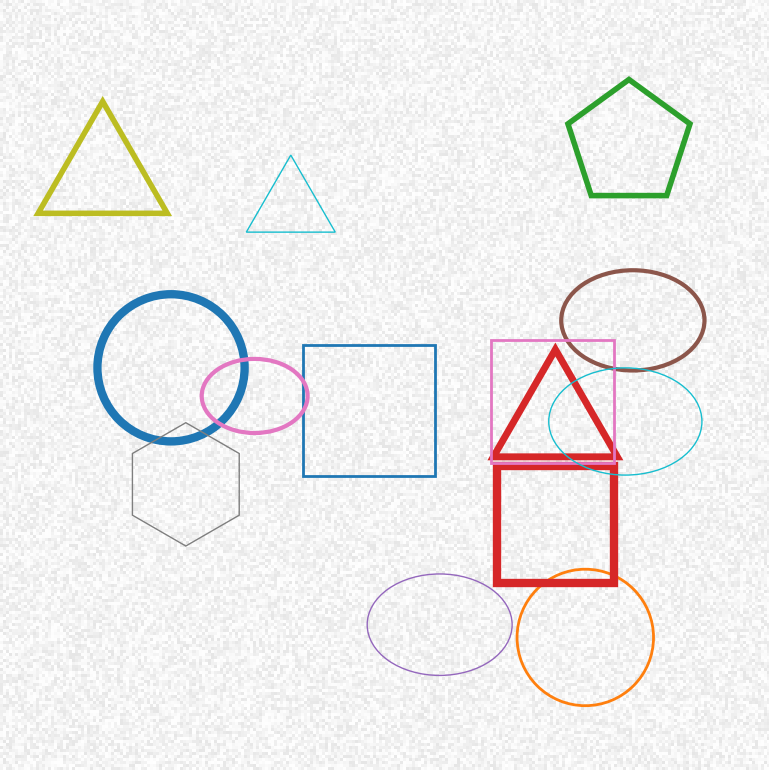[{"shape": "square", "thickness": 1, "radius": 0.43, "center": [0.479, 0.467]}, {"shape": "circle", "thickness": 3, "radius": 0.48, "center": [0.222, 0.522]}, {"shape": "circle", "thickness": 1, "radius": 0.44, "center": [0.76, 0.172]}, {"shape": "pentagon", "thickness": 2, "radius": 0.42, "center": [0.817, 0.813]}, {"shape": "triangle", "thickness": 2.5, "radius": 0.46, "center": [0.721, 0.453]}, {"shape": "square", "thickness": 3, "radius": 0.38, "center": [0.721, 0.319]}, {"shape": "oval", "thickness": 0.5, "radius": 0.47, "center": [0.571, 0.189]}, {"shape": "oval", "thickness": 1.5, "radius": 0.47, "center": [0.822, 0.584]}, {"shape": "square", "thickness": 1, "radius": 0.4, "center": [0.718, 0.479]}, {"shape": "oval", "thickness": 1.5, "radius": 0.34, "center": [0.331, 0.486]}, {"shape": "hexagon", "thickness": 0.5, "radius": 0.4, "center": [0.241, 0.371]}, {"shape": "triangle", "thickness": 2, "radius": 0.48, "center": [0.133, 0.771]}, {"shape": "oval", "thickness": 0.5, "radius": 0.5, "center": [0.812, 0.453]}, {"shape": "triangle", "thickness": 0.5, "radius": 0.33, "center": [0.378, 0.732]}]